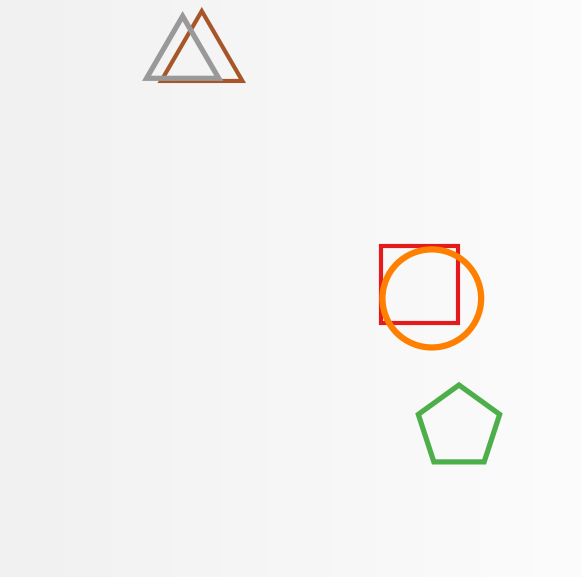[{"shape": "square", "thickness": 2, "radius": 0.33, "center": [0.722, 0.507]}, {"shape": "pentagon", "thickness": 2.5, "radius": 0.37, "center": [0.79, 0.259]}, {"shape": "circle", "thickness": 3, "radius": 0.42, "center": [0.743, 0.482]}, {"shape": "triangle", "thickness": 2, "radius": 0.4, "center": [0.347, 0.899]}, {"shape": "triangle", "thickness": 2.5, "radius": 0.36, "center": [0.314, 0.899]}]